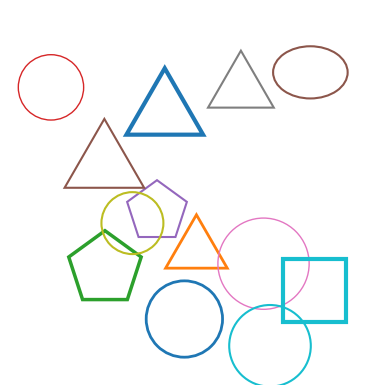[{"shape": "triangle", "thickness": 3, "radius": 0.57, "center": [0.428, 0.708]}, {"shape": "circle", "thickness": 2, "radius": 0.5, "center": [0.479, 0.171]}, {"shape": "triangle", "thickness": 2, "radius": 0.46, "center": [0.51, 0.35]}, {"shape": "pentagon", "thickness": 2.5, "radius": 0.49, "center": [0.273, 0.302]}, {"shape": "circle", "thickness": 1, "radius": 0.42, "center": [0.132, 0.773]}, {"shape": "pentagon", "thickness": 1.5, "radius": 0.41, "center": [0.408, 0.45]}, {"shape": "oval", "thickness": 1.5, "radius": 0.48, "center": [0.806, 0.812]}, {"shape": "triangle", "thickness": 1.5, "radius": 0.6, "center": [0.271, 0.572]}, {"shape": "circle", "thickness": 1, "radius": 0.59, "center": [0.684, 0.315]}, {"shape": "triangle", "thickness": 1.5, "radius": 0.49, "center": [0.626, 0.77]}, {"shape": "circle", "thickness": 1.5, "radius": 0.4, "center": [0.344, 0.42]}, {"shape": "circle", "thickness": 1.5, "radius": 0.53, "center": [0.701, 0.102]}, {"shape": "square", "thickness": 3, "radius": 0.41, "center": [0.816, 0.245]}]